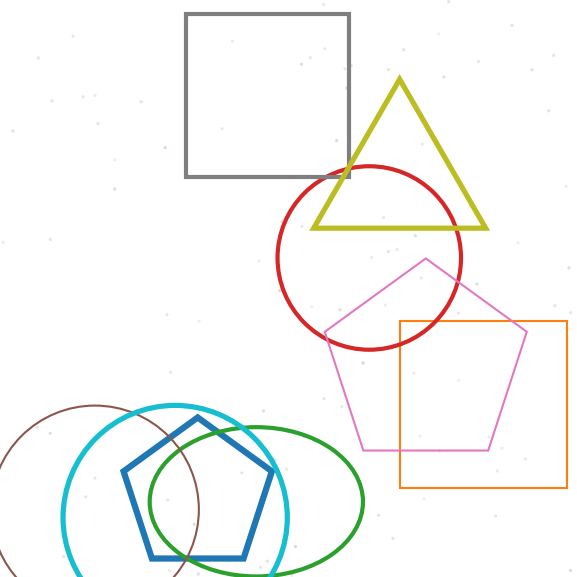[{"shape": "pentagon", "thickness": 3, "radius": 0.68, "center": [0.342, 0.141]}, {"shape": "square", "thickness": 1, "radius": 0.72, "center": [0.837, 0.298]}, {"shape": "oval", "thickness": 2, "radius": 0.92, "center": [0.444, 0.13]}, {"shape": "circle", "thickness": 2, "radius": 0.79, "center": [0.639, 0.552]}, {"shape": "circle", "thickness": 1, "radius": 0.9, "center": [0.164, 0.117]}, {"shape": "pentagon", "thickness": 1, "radius": 0.92, "center": [0.737, 0.368]}, {"shape": "square", "thickness": 2, "radius": 0.7, "center": [0.463, 0.834]}, {"shape": "triangle", "thickness": 2.5, "radius": 0.86, "center": [0.692, 0.69]}, {"shape": "circle", "thickness": 2.5, "radius": 0.97, "center": [0.303, 0.103]}]